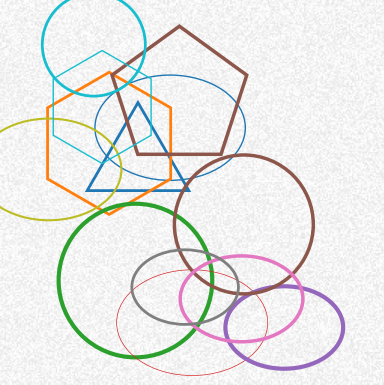[{"shape": "triangle", "thickness": 2, "radius": 0.76, "center": [0.358, 0.581]}, {"shape": "oval", "thickness": 1, "radius": 0.98, "center": [0.442, 0.668]}, {"shape": "hexagon", "thickness": 2, "radius": 0.92, "center": [0.283, 0.628]}, {"shape": "circle", "thickness": 3, "radius": 1.0, "center": [0.352, 0.271]}, {"shape": "oval", "thickness": 0.5, "radius": 0.98, "center": [0.499, 0.162]}, {"shape": "oval", "thickness": 3, "radius": 0.76, "center": [0.738, 0.149]}, {"shape": "circle", "thickness": 2.5, "radius": 0.9, "center": [0.633, 0.417]}, {"shape": "pentagon", "thickness": 2.5, "radius": 0.92, "center": [0.466, 0.748]}, {"shape": "oval", "thickness": 2.5, "radius": 0.8, "center": [0.627, 0.224]}, {"shape": "oval", "thickness": 2, "radius": 0.69, "center": [0.481, 0.254]}, {"shape": "oval", "thickness": 1.5, "radius": 0.94, "center": [0.127, 0.56]}, {"shape": "hexagon", "thickness": 1, "radius": 0.73, "center": [0.265, 0.722]}, {"shape": "circle", "thickness": 2, "radius": 0.67, "center": [0.244, 0.884]}]